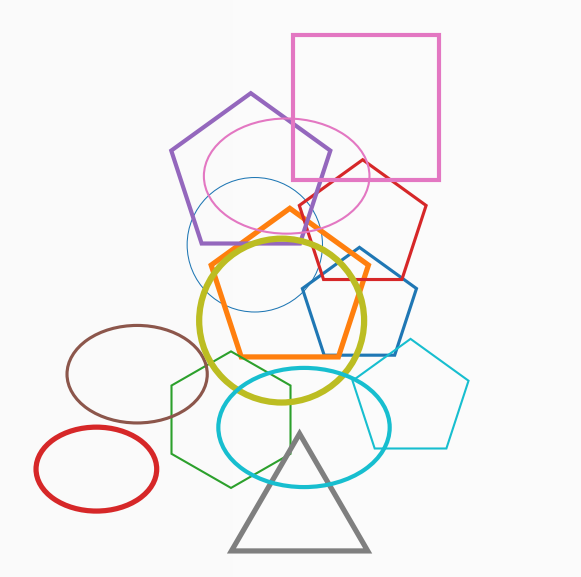[{"shape": "circle", "thickness": 0.5, "radius": 0.58, "center": [0.438, 0.575]}, {"shape": "pentagon", "thickness": 1.5, "radius": 0.52, "center": [0.618, 0.468]}, {"shape": "pentagon", "thickness": 2.5, "radius": 0.71, "center": [0.499, 0.496]}, {"shape": "hexagon", "thickness": 1, "radius": 0.59, "center": [0.397, 0.272]}, {"shape": "oval", "thickness": 2.5, "radius": 0.52, "center": [0.166, 0.187]}, {"shape": "pentagon", "thickness": 1.5, "radius": 0.57, "center": [0.624, 0.608]}, {"shape": "pentagon", "thickness": 2, "radius": 0.72, "center": [0.431, 0.694]}, {"shape": "oval", "thickness": 1.5, "radius": 0.6, "center": [0.236, 0.351]}, {"shape": "oval", "thickness": 1, "radius": 0.71, "center": [0.493, 0.694]}, {"shape": "square", "thickness": 2, "radius": 0.63, "center": [0.63, 0.813]}, {"shape": "triangle", "thickness": 2.5, "radius": 0.68, "center": [0.515, 0.113]}, {"shape": "circle", "thickness": 3, "radius": 0.71, "center": [0.485, 0.444]}, {"shape": "oval", "thickness": 2, "radius": 0.74, "center": [0.523, 0.259]}, {"shape": "pentagon", "thickness": 1, "radius": 0.52, "center": [0.706, 0.307]}]